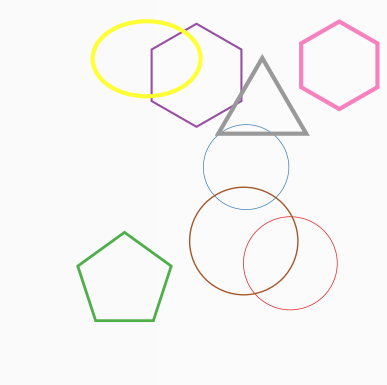[{"shape": "circle", "thickness": 0.5, "radius": 0.6, "center": [0.749, 0.316]}, {"shape": "circle", "thickness": 0.5, "radius": 0.55, "center": [0.635, 0.566]}, {"shape": "pentagon", "thickness": 2, "radius": 0.63, "center": [0.321, 0.27]}, {"shape": "hexagon", "thickness": 1.5, "radius": 0.67, "center": [0.507, 0.804]}, {"shape": "oval", "thickness": 3, "radius": 0.7, "center": [0.378, 0.847]}, {"shape": "circle", "thickness": 1, "radius": 0.7, "center": [0.629, 0.374]}, {"shape": "hexagon", "thickness": 3, "radius": 0.57, "center": [0.876, 0.83]}, {"shape": "triangle", "thickness": 3, "radius": 0.66, "center": [0.677, 0.718]}]